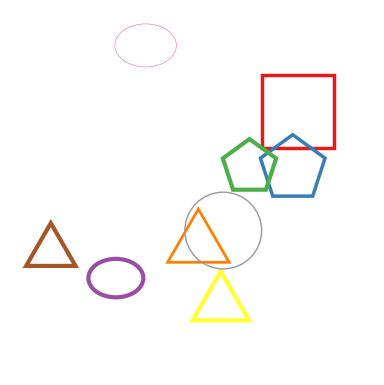[{"shape": "square", "thickness": 2.5, "radius": 0.47, "center": [0.774, 0.71]}, {"shape": "pentagon", "thickness": 2.5, "radius": 0.44, "center": [0.76, 0.562]}, {"shape": "pentagon", "thickness": 3, "radius": 0.36, "center": [0.648, 0.566]}, {"shape": "oval", "thickness": 3, "radius": 0.36, "center": [0.301, 0.278]}, {"shape": "triangle", "thickness": 2, "radius": 0.46, "center": [0.515, 0.365]}, {"shape": "triangle", "thickness": 3, "radius": 0.42, "center": [0.573, 0.21]}, {"shape": "triangle", "thickness": 3, "radius": 0.37, "center": [0.132, 0.346]}, {"shape": "oval", "thickness": 0.5, "radius": 0.4, "center": [0.378, 0.882]}, {"shape": "circle", "thickness": 1, "radius": 0.5, "center": [0.58, 0.401]}]